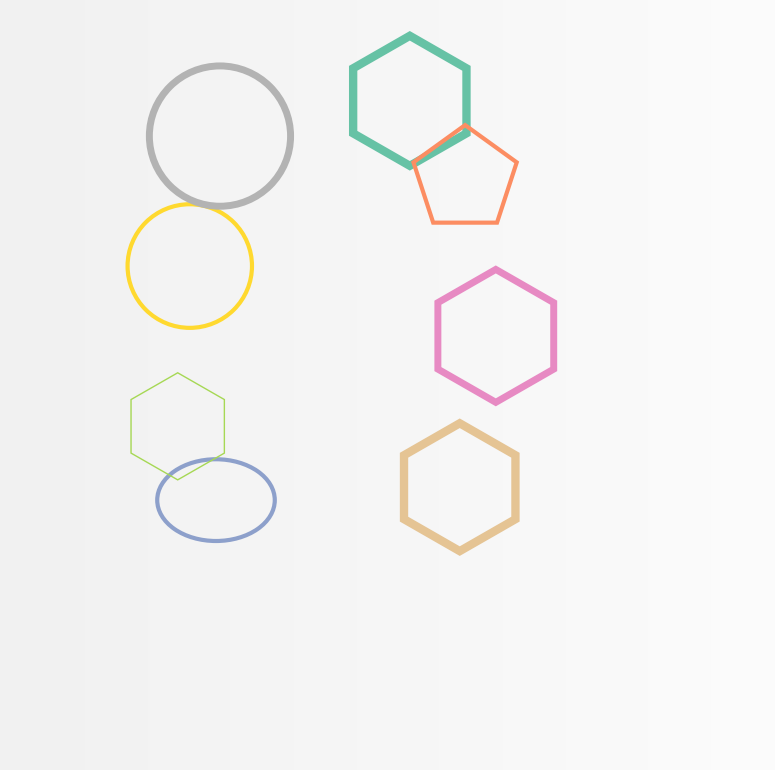[{"shape": "hexagon", "thickness": 3, "radius": 0.42, "center": [0.529, 0.869]}, {"shape": "pentagon", "thickness": 1.5, "radius": 0.35, "center": [0.6, 0.768]}, {"shape": "oval", "thickness": 1.5, "radius": 0.38, "center": [0.279, 0.35]}, {"shape": "hexagon", "thickness": 2.5, "radius": 0.43, "center": [0.64, 0.564]}, {"shape": "hexagon", "thickness": 0.5, "radius": 0.35, "center": [0.229, 0.446]}, {"shape": "circle", "thickness": 1.5, "radius": 0.4, "center": [0.245, 0.654]}, {"shape": "hexagon", "thickness": 3, "radius": 0.42, "center": [0.593, 0.367]}, {"shape": "circle", "thickness": 2.5, "radius": 0.46, "center": [0.284, 0.823]}]